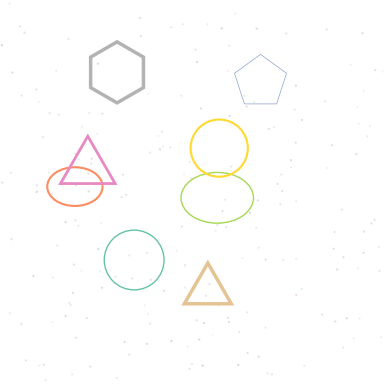[{"shape": "circle", "thickness": 1, "radius": 0.39, "center": [0.348, 0.325]}, {"shape": "oval", "thickness": 1.5, "radius": 0.36, "center": [0.195, 0.515]}, {"shape": "pentagon", "thickness": 0.5, "radius": 0.36, "center": [0.677, 0.788]}, {"shape": "triangle", "thickness": 2, "radius": 0.41, "center": [0.228, 0.564]}, {"shape": "oval", "thickness": 1, "radius": 0.47, "center": [0.564, 0.486]}, {"shape": "circle", "thickness": 1.5, "radius": 0.37, "center": [0.569, 0.615]}, {"shape": "triangle", "thickness": 2.5, "radius": 0.35, "center": [0.54, 0.246]}, {"shape": "hexagon", "thickness": 2.5, "radius": 0.4, "center": [0.304, 0.812]}]